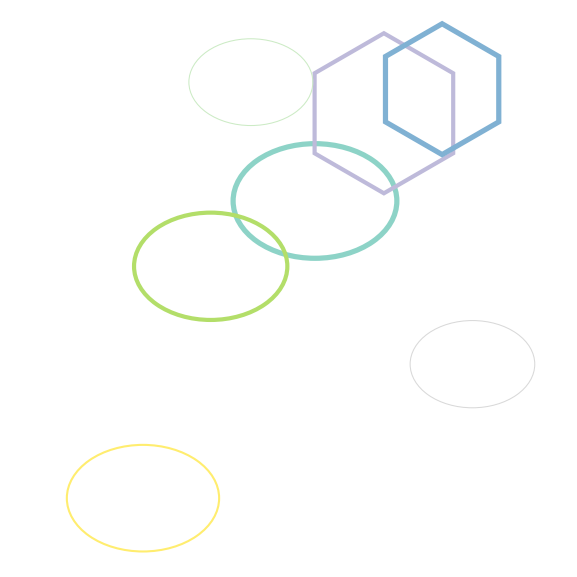[{"shape": "oval", "thickness": 2.5, "radius": 0.71, "center": [0.545, 0.651]}, {"shape": "hexagon", "thickness": 2, "radius": 0.69, "center": [0.665, 0.803]}, {"shape": "hexagon", "thickness": 2.5, "radius": 0.57, "center": [0.766, 0.845]}, {"shape": "oval", "thickness": 2, "radius": 0.66, "center": [0.365, 0.538]}, {"shape": "oval", "thickness": 0.5, "radius": 0.54, "center": [0.818, 0.369]}, {"shape": "oval", "thickness": 0.5, "radius": 0.54, "center": [0.434, 0.857]}, {"shape": "oval", "thickness": 1, "radius": 0.66, "center": [0.248, 0.136]}]